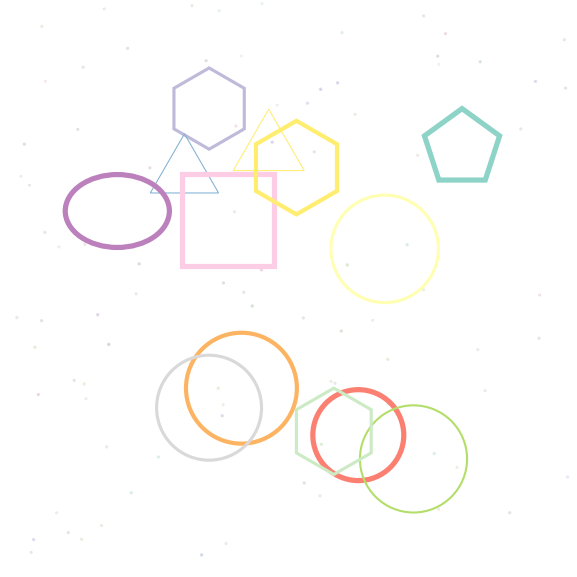[{"shape": "pentagon", "thickness": 2.5, "radius": 0.34, "center": [0.8, 0.743]}, {"shape": "circle", "thickness": 1.5, "radius": 0.47, "center": [0.666, 0.568]}, {"shape": "hexagon", "thickness": 1.5, "radius": 0.35, "center": [0.362, 0.811]}, {"shape": "circle", "thickness": 2.5, "radius": 0.39, "center": [0.62, 0.246]}, {"shape": "triangle", "thickness": 0.5, "radius": 0.34, "center": [0.319, 0.699]}, {"shape": "circle", "thickness": 2, "radius": 0.48, "center": [0.418, 0.327]}, {"shape": "circle", "thickness": 1, "radius": 0.46, "center": [0.716, 0.204]}, {"shape": "square", "thickness": 2.5, "radius": 0.4, "center": [0.394, 0.618]}, {"shape": "circle", "thickness": 1.5, "radius": 0.45, "center": [0.362, 0.293]}, {"shape": "oval", "thickness": 2.5, "radius": 0.45, "center": [0.203, 0.634]}, {"shape": "hexagon", "thickness": 1.5, "radius": 0.37, "center": [0.578, 0.252]}, {"shape": "hexagon", "thickness": 2, "radius": 0.41, "center": [0.513, 0.709]}, {"shape": "triangle", "thickness": 0.5, "radius": 0.35, "center": [0.465, 0.739]}]